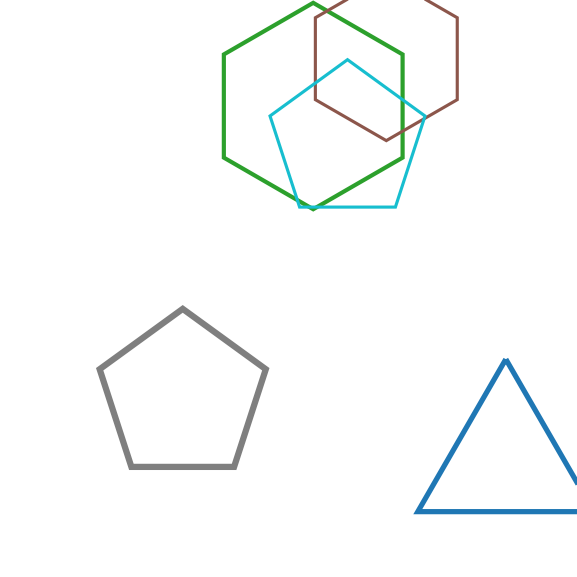[{"shape": "triangle", "thickness": 2.5, "radius": 0.88, "center": [0.876, 0.201]}, {"shape": "hexagon", "thickness": 2, "radius": 0.89, "center": [0.542, 0.816]}, {"shape": "hexagon", "thickness": 1.5, "radius": 0.71, "center": [0.669, 0.898]}, {"shape": "pentagon", "thickness": 3, "radius": 0.76, "center": [0.316, 0.313]}, {"shape": "pentagon", "thickness": 1.5, "radius": 0.71, "center": [0.602, 0.755]}]